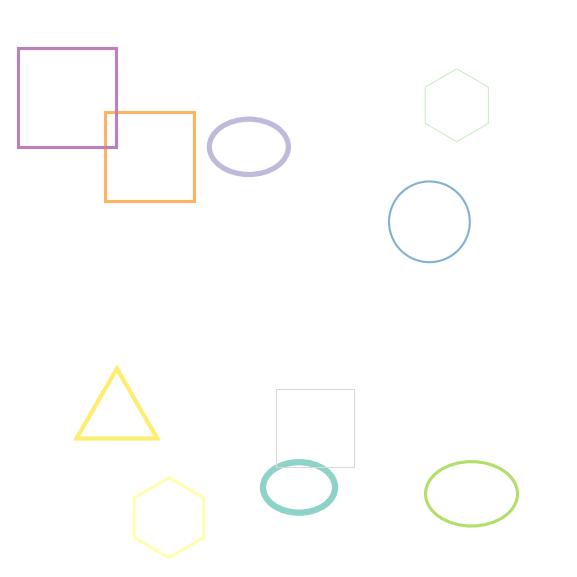[{"shape": "oval", "thickness": 3, "radius": 0.31, "center": [0.518, 0.155]}, {"shape": "hexagon", "thickness": 1.5, "radius": 0.35, "center": [0.292, 0.103]}, {"shape": "oval", "thickness": 2.5, "radius": 0.34, "center": [0.431, 0.745]}, {"shape": "circle", "thickness": 1, "radius": 0.35, "center": [0.744, 0.615]}, {"shape": "square", "thickness": 1.5, "radius": 0.39, "center": [0.259, 0.728]}, {"shape": "oval", "thickness": 1.5, "radius": 0.4, "center": [0.816, 0.144]}, {"shape": "square", "thickness": 0.5, "radius": 0.34, "center": [0.545, 0.258]}, {"shape": "square", "thickness": 1.5, "radius": 0.43, "center": [0.116, 0.83]}, {"shape": "hexagon", "thickness": 0.5, "radius": 0.32, "center": [0.791, 0.817]}, {"shape": "triangle", "thickness": 2, "radius": 0.4, "center": [0.202, 0.28]}]